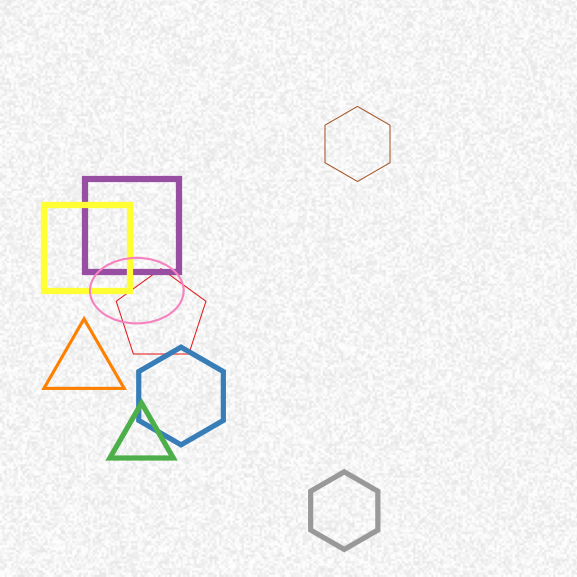[{"shape": "pentagon", "thickness": 0.5, "radius": 0.41, "center": [0.279, 0.452]}, {"shape": "hexagon", "thickness": 2.5, "radius": 0.42, "center": [0.313, 0.313]}, {"shape": "triangle", "thickness": 2.5, "radius": 0.32, "center": [0.245, 0.238]}, {"shape": "square", "thickness": 3, "radius": 0.4, "center": [0.229, 0.608]}, {"shape": "triangle", "thickness": 1.5, "radius": 0.4, "center": [0.146, 0.367]}, {"shape": "square", "thickness": 3, "radius": 0.37, "center": [0.15, 0.569]}, {"shape": "hexagon", "thickness": 0.5, "radius": 0.33, "center": [0.619, 0.75]}, {"shape": "oval", "thickness": 1, "radius": 0.41, "center": [0.237, 0.496]}, {"shape": "hexagon", "thickness": 2.5, "radius": 0.34, "center": [0.596, 0.115]}]